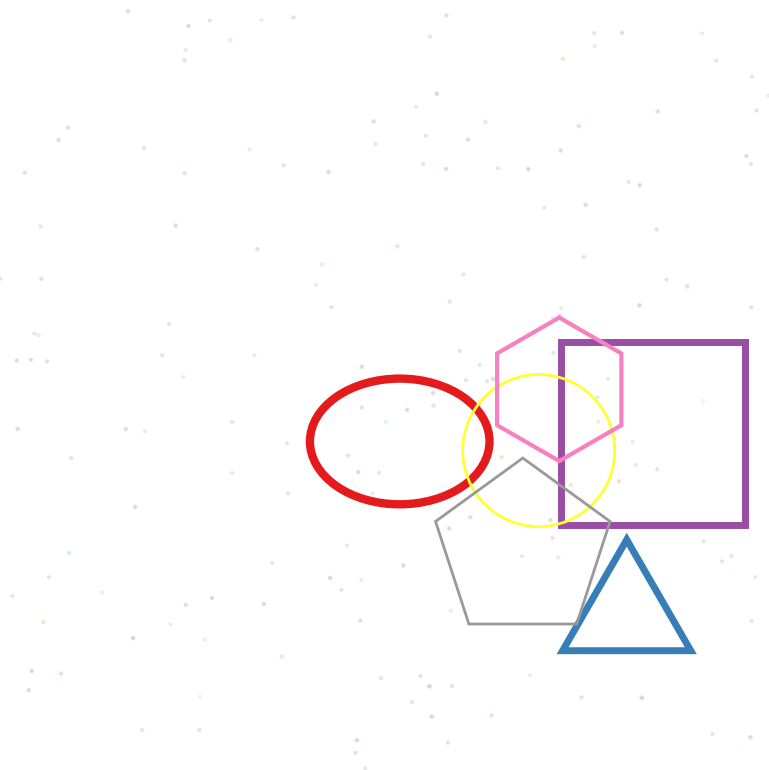[{"shape": "oval", "thickness": 3, "radius": 0.58, "center": [0.519, 0.427]}, {"shape": "triangle", "thickness": 2.5, "radius": 0.48, "center": [0.814, 0.203]}, {"shape": "square", "thickness": 2.5, "radius": 0.6, "center": [0.848, 0.437]}, {"shape": "circle", "thickness": 1, "radius": 0.49, "center": [0.7, 0.415]}, {"shape": "hexagon", "thickness": 1.5, "radius": 0.47, "center": [0.726, 0.494]}, {"shape": "pentagon", "thickness": 1, "radius": 0.6, "center": [0.679, 0.286]}]